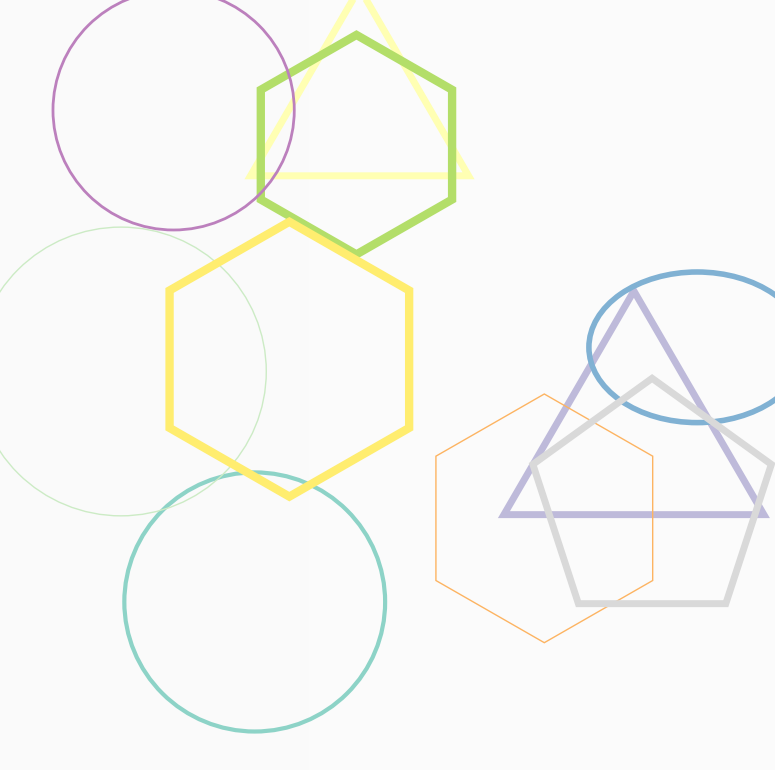[{"shape": "circle", "thickness": 1.5, "radius": 0.84, "center": [0.329, 0.218]}, {"shape": "triangle", "thickness": 2.5, "radius": 0.81, "center": [0.464, 0.853]}, {"shape": "triangle", "thickness": 2.5, "radius": 0.97, "center": [0.818, 0.428]}, {"shape": "oval", "thickness": 2, "radius": 0.7, "center": [0.9, 0.549]}, {"shape": "hexagon", "thickness": 0.5, "radius": 0.81, "center": [0.702, 0.327]}, {"shape": "hexagon", "thickness": 3, "radius": 0.71, "center": [0.46, 0.812]}, {"shape": "pentagon", "thickness": 2.5, "radius": 0.81, "center": [0.841, 0.347]}, {"shape": "circle", "thickness": 1, "radius": 0.78, "center": [0.224, 0.857]}, {"shape": "circle", "thickness": 0.5, "radius": 0.94, "center": [0.156, 0.518]}, {"shape": "hexagon", "thickness": 3, "radius": 0.89, "center": [0.373, 0.534]}]